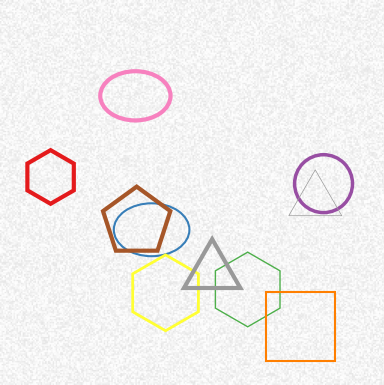[{"shape": "hexagon", "thickness": 3, "radius": 0.35, "center": [0.131, 0.54]}, {"shape": "oval", "thickness": 1.5, "radius": 0.49, "center": [0.394, 0.403]}, {"shape": "hexagon", "thickness": 1, "radius": 0.48, "center": [0.643, 0.248]}, {"shape": "circle", "thickness": 2.5, "radius": 0.38, "center": [0.84, 0.523]}, {"shape": "square", "thickness": 1.5, "radius": 0.45, "center": [0.78, 0.152]}, {"shape": "hexagon", "thickness": 2, "radius": 0.49, "center": [0.43, 0.24]}, {"shape": "pentagon", "thickness": 3, "radius": 0.46, "center": [0.355, 0.423]}, {"shape": "oval", "thickness": 3, "radius": 0.46, "center": [0.352, 0.751]}, {"shape": "triangle", "thickness": 0.5, "radius": 0.4, "center": [0.819, 0.479]}, {"shape": "triangle", "thickness": 3, "radius": 0.42, "center": [0.551, 0.294]}]